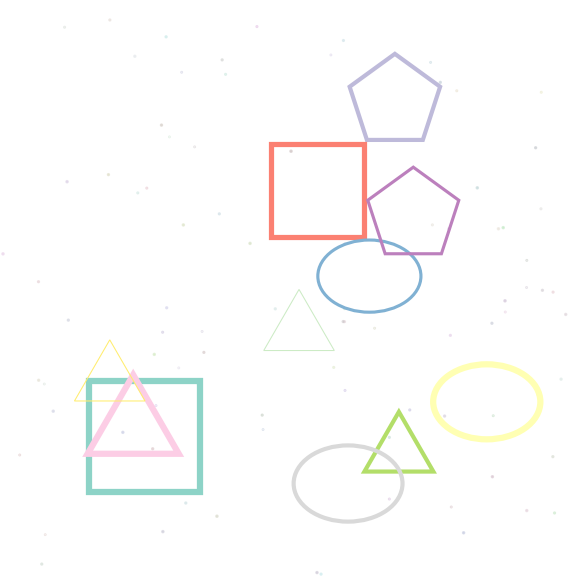[{"shape": "square", "thickness": 3, "radius": 0.48, "center": [0.25, 0.243]}, {"shape": "oval", "thickness": 3, "radius": 0.46, "center": [0.843, 0.303]}, {"shape": "pentagon", "thickness": 2, "radius": 0.41, "center": [0.684, 0.823]}, {"shape": "square", "thickness": 2.5, "radius": 0.4, "center": [0.55, 0.67]}, {"shape": "oval", "thickness": 1.5, "radius": 0.45, "center": [0.64, 0.521]}, {"shape": "triangle", "thickness": 2, "radius": 0.34, "center": [0.691, 0.217]}, {"shape": "triangle", "thickness": 3, "radius": 0.46, "center": [0.231, 0.259]}, {"shape": "oval", "thickness": 2, "radius": 0.47, "center": [0.603, 0.162]}, {"shape": "pentagon", "thickness": 1.5, "radius": 0.41, "center": [0.716, 0.627]}, {"shape": "triangle", "thickness": 0.5, "radius": 0.35, "center": [0.518, 0.427]}, {"shape": "triangle", "thickness": 0.5, "radius": 0.35, "center": [0.19, 0.34]}]